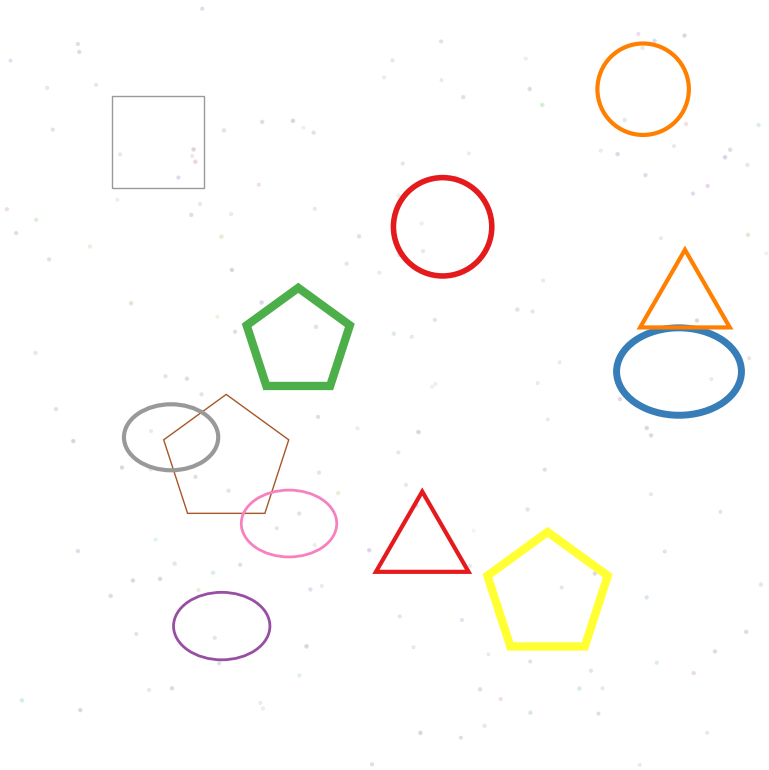[{"shape": "circle", "thickness": 2, "radius": 0.32, "center": [0.575, 0.705]}, {"shape": "triangle", "thickness": 1.5, "radius": 0.35, "center": [0.548, 0.292]}, {"shape": "oval", "thickness": 2.5, "radius": 0.41, "center": [0.882, 0.517]}, {"shape": "pentagon", "thickness": 3, "radius": 0.35, "center": [0.387, 0.556]}, {"shape": "oval", "thickness": 1, "radius": 0.31, "center": [0.288, 0.187]}, {"shape": "triangle", "thickness": 1.5, "radius": 0.34, "center": [0.89, 0.608]}, {"shape": "circle", "thickness": 1.5, "radius": 0.3, "center": [0.835, 0.884]}, {"shape": "pentagon", "thickness": 3, "radius": 0.41, "center": [0.711, 0.227]}, {"shape": "pentagon", "thickness": 0.5, "radius": 0.43, "center": [0.294, 0.402]}, {"shape": "oval", "thickness": 1, "radius": 0.31, "center": [0.375, 0.32]}, {"shape": "oval", "thickness": 1.5, "radius": 0.31, "center": [0.222, 0.432]}, {"shape": "square", "thickness": 0.5, "radius": 0.3, "center": [0.205, 0.816]}]